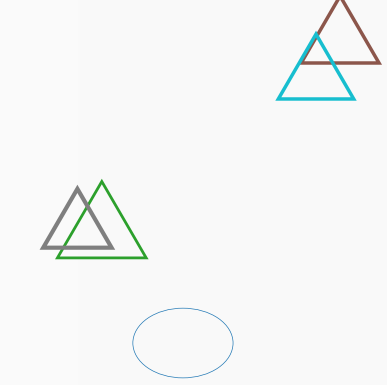[{"shape": "oval", "thickness": 0.5, "radius": 0.65, "center": [0.472, 0.109]}, {"shape": "triangle", "thickness": 2, "radius": 0.66, "center": [0.263, 0.396]}, {"shape": "triangle", "thickness": 2.5, "radius": 0.58, "center": [0.878, 0.894]}, {"shape": "triangle", "thickness": 3, "radius": 0.51, "center": [0.2, 0.408]}, {"shape": "triangle", "thickness": 2.5, "radius": 0.56, "center": [0.816, 0.799]}]